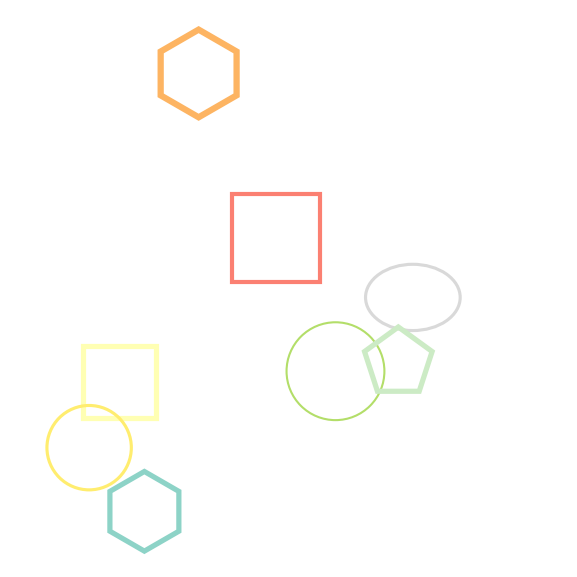[{"shape": "hexagon", "thickness": 2.5, "radius": 0.34, "center": [0.25, 0.114]}, {"shape": "square", "thickness": 2.5, "radius": 0.31, "center": [0.207, 0.337]}, {"shape": "square", "thickness": 2, "radius": 0.38, "center": [0.479, 0.587]}, {"shape": "hexagon", "thickness": 3, "radius": 0.38, "center": [0.344, 0.872]}, {"shape": "circle", "thickness": 1, "radius": 0.42, "center": [0.581, 0.356]}, {"shape": "oval", "thickness": 1.5, "radius": 0.41, "center": [0.715, 0.484]}, {"shape": "pentagon", "thickness": 2.5, "radius": 0.31, "center": [0.69, 0.371]}, {"shape": "circle", "thickness": 1.5, "radius": 0.37, "center": [0.154, 0.224]}]